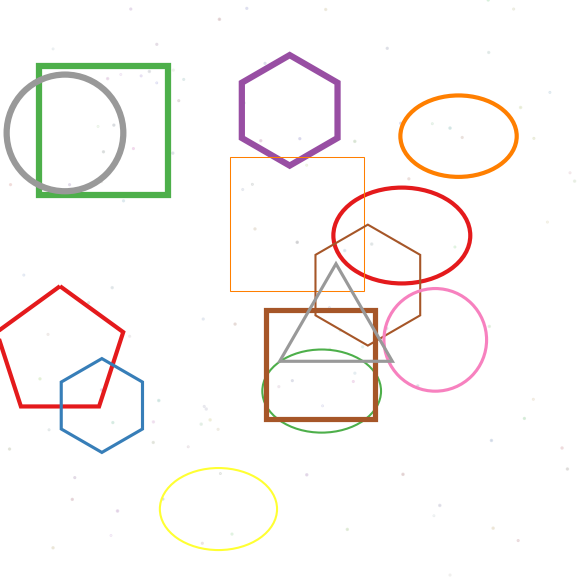[{"shape": "oval", "thickness": 2, "radius": 0.59, "center": [0.696, 0.591]}, {"shape": "pentagon", "thickness": 2, "radius": 0.58, "center": [0.104, 0.388]}, {"shape": "hexagon", "thickness": 1.5, "radius": 0.41, "center": [0.176, 0.297]}, {"shape": "square", "thickness": 3, "radius": 0.56, "center": [0.179, 0.772]}, {"shape": "oval", "thickness": 1, "radius": 0.51, "center": [0.557, 0.322]}, {"shape": "hexagon", "thickness": 3, "radius": 0.48, "center": [0.502, 0.808]}, {"shape": "square", "thickness": 0.5, "radius": 0.58, "center": [0.514, 0.611]}, {"shape": "oval", "thickness": 2, "radius": 0.5, "center": [0.794, 0.763]}, {"shape": "oval", "thickness": 1, "radius": 0.51, "center": [0.378, 0.118]}, {"shape": "square", "thickness": 2.5, "radius": 0.47, "center": [0.555, 0.368]}, {"shape": "hexagon", "thickness": 1, "radius": 0.52, "center": [0.637, 0.505]}, {"shape": "circle", "thickness": 1.5, "radius": 0.44, "center": [0.754, 0.411]}, {"shape": "triangle", "thickness": 1.5, "radius": 0.56, "center": [0.582, 0.43]}, {"shape": "circle", "thickness": 3, "radius": 0.51, "center": [0.113, 0.769]}]